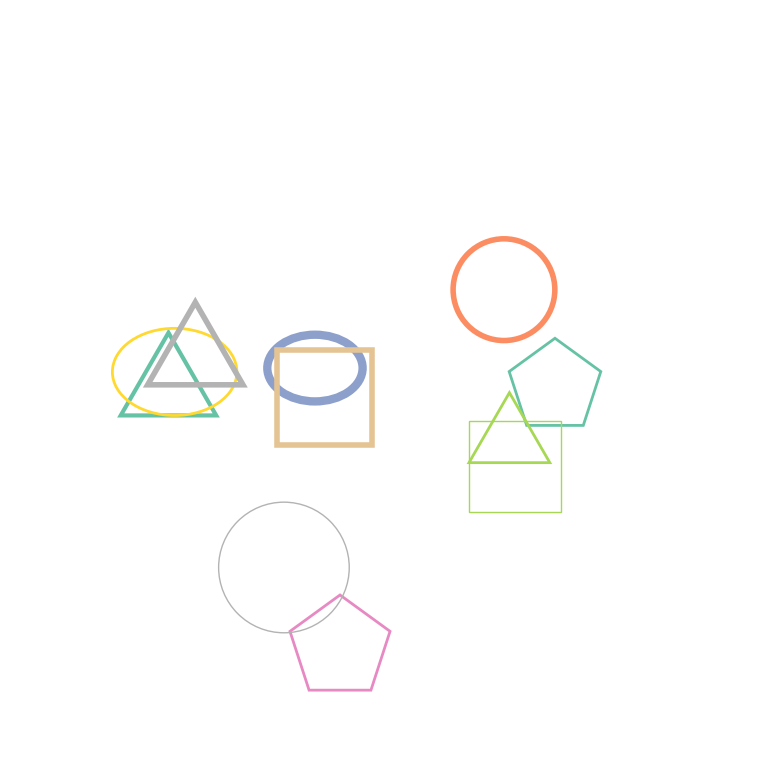[{"shape": "pentagon", "thickness": 1, "radius": 0.31, "center": [0.721, 0.498]}, {"shape": "triangle", "thickness": 1.5, "radius": 0.36, "center": [0.219, 0.496]}, {"shape": "circle", "thickness": 2, "radius": 0.33, "center": [0.655, 0.624]}, {"shape": "oval", "thickness": 3, "radius": 0.31, "center": [0.409, 0.522]}, {"shape": "pentagon", "thickness": 1, "radius": 0.34, "center": [0.442, 0.159]}, {"shape": "triangle", "thickness": 1, "radius": 0.3, "center": [0.662, 0.429]}, {"shape": "square", "thickness": 0.5, "radius": 0.3, "center": [0.669, 0.394]}, {"shape": "oval", "thickness": 1, "radius": 0.4, "center": [0.227, 0.517]}, {"shape": "square", "thickness": 2, "radius": 0.31, "center": [0.421, 0.484]}, {"shape": "triangle", "thickness": 2, "radius": 0.36, "center": [0.254, 0.536]}, {"shape": "circle", "thickness": 0.5, "radius": 0.42, "center": [0.369, 0.263]}]